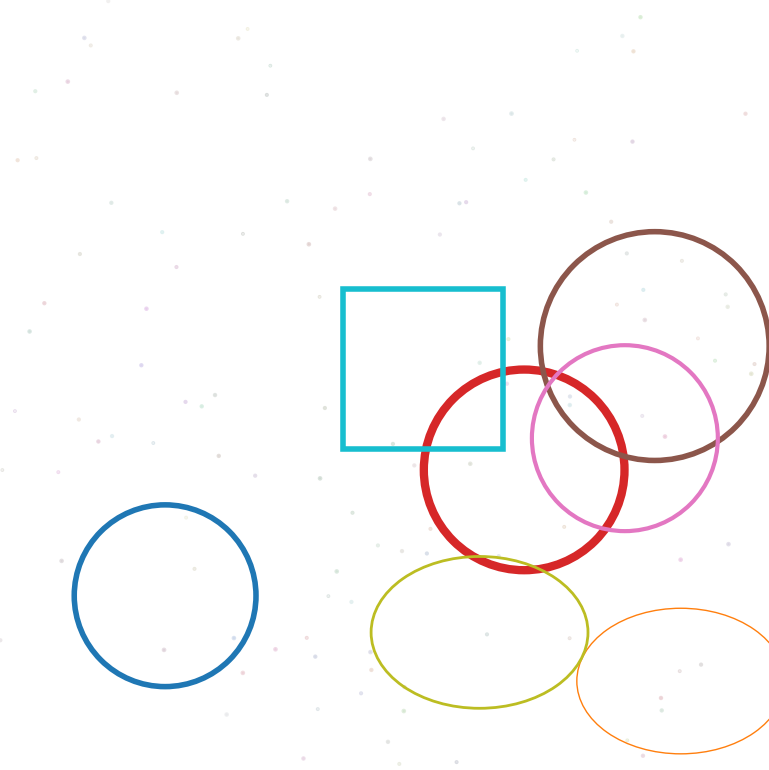[{"shape": "circle", "thickness": 2, "radius": 0.59, "center": [0.214, 0.226]}, {"shape": "oval", "thickness": 0.5, "radius": 0.68, "center": [0.884, 0.116]}, {"shape": "circle", "thickness": 3, "radius": 0.65, "center": [0.681, 0.39]}, {"shape": "circle", "thickness": 2, "radius": 0.74, "center": [0.85, 0.551]}, {"shape": "circle", "thickness": 1.5, "radius": 0.6, "center": [0.812, 0.431]}, {"shape": "oval", "thickness": 1, "radius": 0.7, "center": [0.623, 0.179]}, {"shape": "square", "thickness": 2, "radius": 0.52, "center": [0.549, 0.52]}]